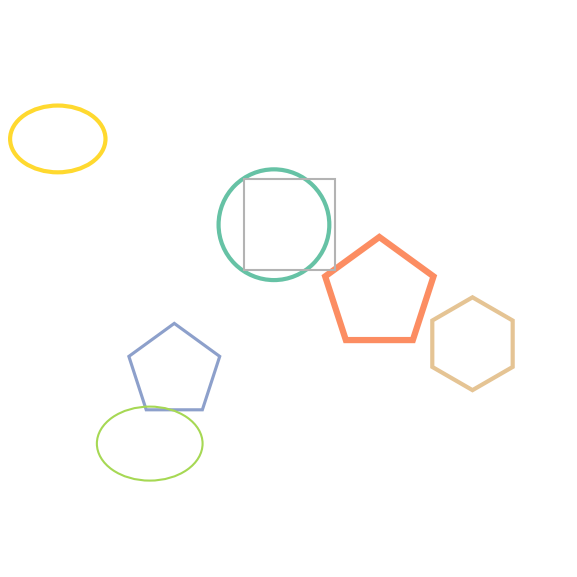[{"shape": "circle", "thickness": 2, "radius": 0.48, "center": [0.474, 0.61]}, {"shape": "pentagon", "thickness": 3, "radius": 0.49, "center": [0.657, 0.49]}, {"shape": "pentagon", "thickness": 1.5, "radius": 0.41, "center": [0.302, 0.356]}, {"shape": "oval", "thickness": 1, "radius": 0.46, "center": [0.259, 0.231]}, {"shape": "oval", "thickness": 2, "radius": 0.41, "center": [0.1, 0.759]}, {"shape": "hexagon", "thickness": 2, "radius": 0.4, "center": [0.818, 0.404]}, {"shape": "square", "thickness": 1, "radius": 0.4, "center": [0.501, 0.611]}]